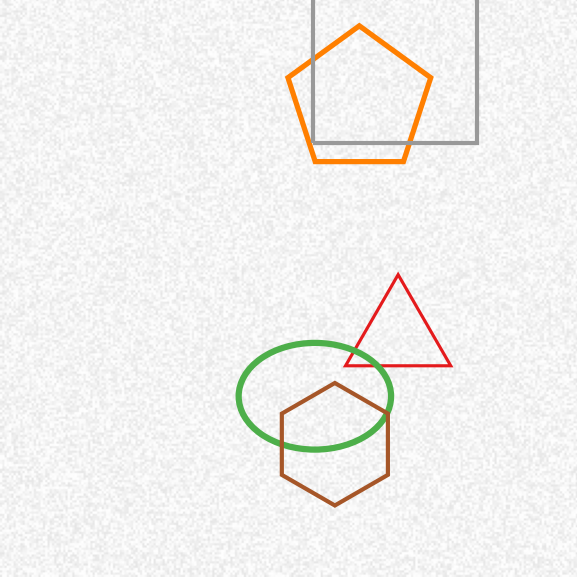[{"shape": "triangle", "thickness": 1.5, "radius": 0.53, "center": [0.689, 0.418]}, {"shape": "oval", "thickness": 3, "radius": 0.66, "center": [0.545, 0.313]}, {"shape": "pentagon", "thickness": 2.5, "radius": 0.65, "center": [0.622, 0.824]}, {"shape": "hexagon", "thickness": 2, "radius": 0.53, "center": [0.58, 0.23]}, {"shape": "square", "thickness": 2, "radius": 0.71, "center": [0.684, 0.893]}]